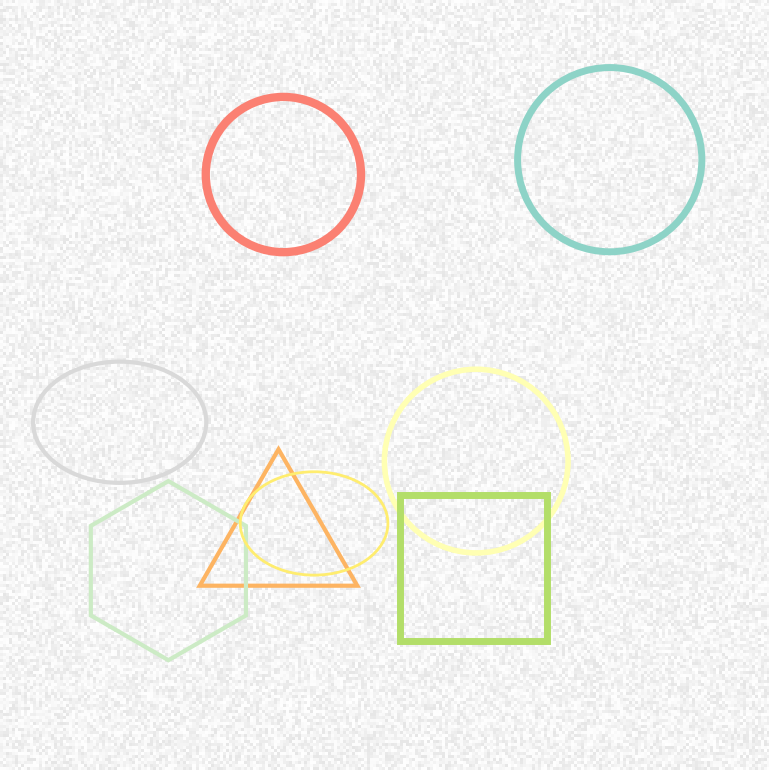[{"shape": "circle", "thickness": 2.5, "radius": 0.6, "center": [0.792, 0.793]}, {"shape": "circle", "thickness": 2, "radius": 0.6, "center": [0.618, 0.401]}, {"shape": "circle", "thickness": 3, "radius": 0.5, "center": [0.368, 0.773]}, {"shape": "triangle", "thickness": 1.5, "radius": 0.59, "center": [0.362, 0.298]}, {"shape": "square", "thickness": 2.5, "radius": 0.47, "center": [0.615, 0.262]}, {"shape": "oval", "thickness": 1.5, "radius": 0.56, "center": [0.155, 0.452]}, {"shape": "hexagon", "thickness": 1.5, "radius": 0.58, "center": [0.219, 0.259]}, {"shape": "oval", "thickness": 1, "radius": 0.48, "center": [0.408, 0.32]}]